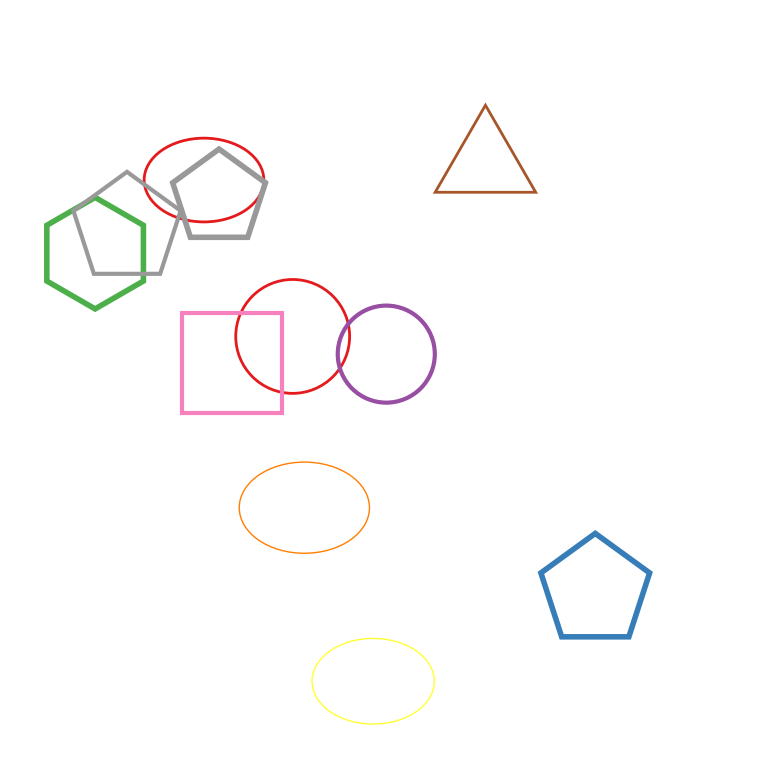[{"shape": "oval", "thickness": 1, "radius": 0.39, "center": [0.265, 0.766]}, {"shape": "circle", "thickness": 1, "radius": 0.37, "center": [0.38, 0.563]}, {"shape": "pentagon", "thickness": 2, "radius": 0.37, "center": [0.773, 0.233]}, {"shape": "hexagon", "thickness": 2, "radius": 0.36, "center": [0.124, 0.671]}, {"shape": "circle", "thickness": 1.5, "radius": 0.32, "center": [0.502, 0.54]}, {"shape": "oval", "thickness": 0.5, "radius": 0.42, "center": [0.395, 0.341]}, {"shape": "oval", "thickness": 0.5, "radius": 0.4, "center": [0.485, 0.115]}, {"shape": "triangle", "thickness": 1, "radius": 0.38, "center": [0.63, 0.788]}, {"shape": "square", "thickness": 1.5, "radius": 0.33, "center": [0.301, 0.529]}, {"shape": "pentagon", "thickness": 2, "radius": 0.32, "center": [0.285, 0.743]}, {"shape": "pentagon", "thickness": 1.5, "radius": 0.37, "center": [0.165, 0.704]}]